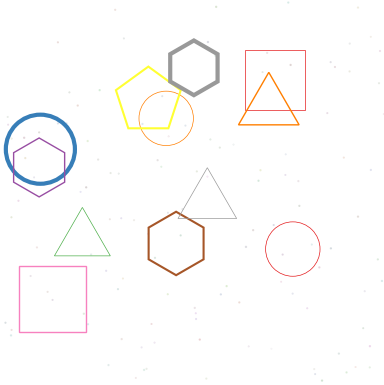[{"shape": "square", "thickness": 0.5, "radius": 0.39, "center": [0.714, 0.792]}, {"shape": "circle", "thickness": 0.5, "radius": 0.35, "center": [0.761, 0.353]}, {"shape": "circle", "thickness": 3, "radius": 0.45, "center": [0.105, 0.612]}, {"shape": "triangle", "thickness": 0.5, "radius": 0.42, "center": [0.214, 0.377]}, {"shape": "hexagon", "thickness": 1, "radius": 0.38, "center": [0.102, 0.565]}, {"shape": "triangle", "thickness": 1, "radius": 0.45, "center": [0.698, 0.721]}, {"shape": "circle", "thickness": 0.5, "radius": 0.35, "center": [0.432, 0.693]}, {"shape": "pentagon", "thickness": 1.5, "radius": 0.44, "center": [0.385, 0.738]}, {"shape": "hexagon", "thickness": 1.5, "radius": 0.41, "center": [0.457, 0.368]}, {"shape": "square", "thickness": 1, "radius": 0.43, "center": [0.136, 0.224]}, {"shape": "triangle", "thickness": 0.5, "radius": 0.44, "center": [0.539, 0.476]}, {"shape": "hexagon", "thickness": 3, "radius": 0.36, "center": [0.504, 0.824]}]